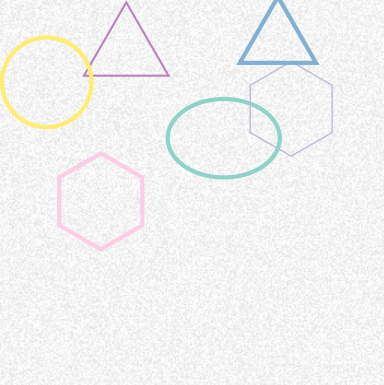[{"shape": "oval", "thickness": 3, "radius": 0.73, "center": [0.581, 0.641]}, {"shape": "hexagon", "thickness": 1, "radius": 0.61, "center": [0.756, 0.717]}, {"shape": "triangle", "thickness": 3, "radius": 0.57, "center": [0.722, 0.894]}, {"shape": "hexagon", "thickness": 3, "radius": 0.62, "center": [0.262, 0.477]}, {"shape": "triangle", "thickness": 1.5, "radius": 0.63, "center": [0.328, 0.867]}, {"shape": "circle", "thickness": 3, "radius": 0.58, "center": [0.121, 0.786]}]